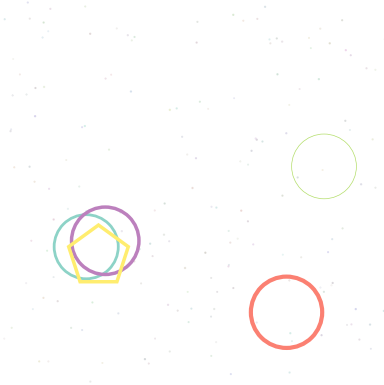[{"shape": "circle", "thickness": 2, "radius": 0.42, "center": [0.224, 0.359]}, {"shape": "circle", "thickness": 3, "radius": 0.46, "center": [0.744, 0.189]}, {"shape": "circle", "thickness": 0.5, "radius": 0.42, "center": [0.842, 0.568]}, {"shape": "circle", "thickness": 2.5, "radius": 0.44, "center": [0.273, 0.375]}, {"shape": "pentagon", "thickness": 2.5, "radius": 0.41, "center": [0.256, 0.334]}]